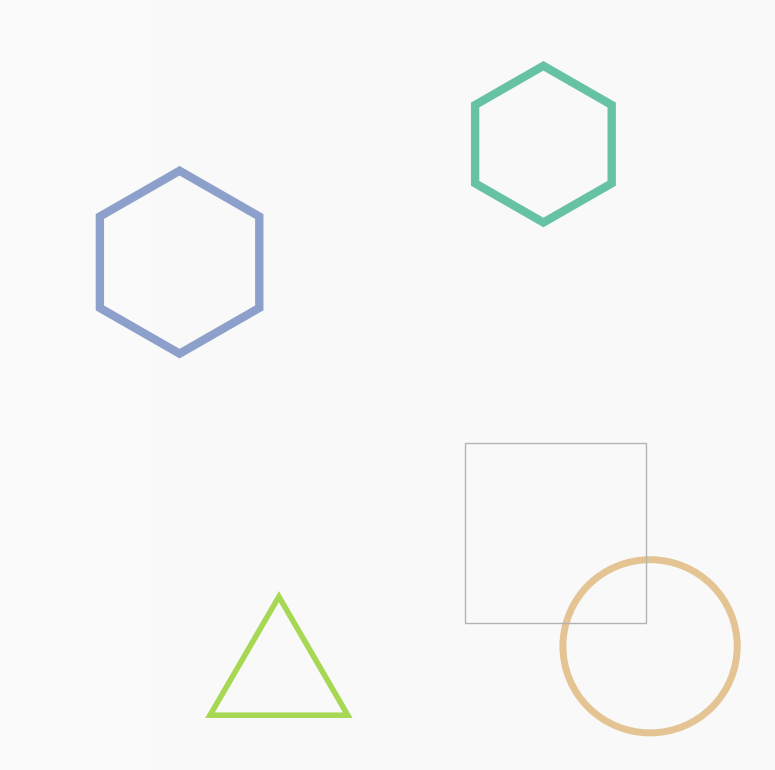[{"shape": "hexagon", "thickness": 3, "radius": 0.51, "center": [0.701, 0.813]}, {"shape": "hexagon", "thickness": 3, "radius": 0.59, "center": [0.232, 0.659]}, {"shape": "triangle", "thickness": 2, "radius": 0.51, "center": [0.36, 0.122]}, {"shape": "circle", "thickness": 2.5, "radius": 0.56, "center": [0.839, 0.161]}, {"shape": "square", "thickness": 0.5, "radius": 0.58, "center": [0.717, 0.307]}]